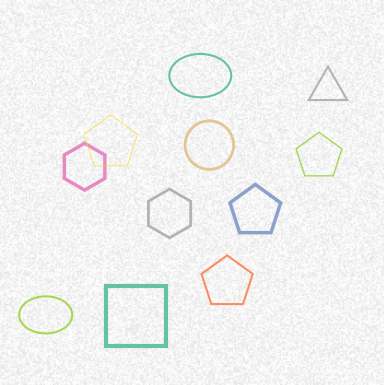[{"shape": "oval", "thickness": 1.5, "radius": 0.4, "center": [0.52, 0.804]}, {"shape": "square", "thickness": 3, "radius": 0.39, "center": [0.353, 0.179]}, {"shape": "pentagon", "thickness": 1.5, "radius": 0.35, "center": [0.59, 0.267]}, {"shape": "pentagon", "thickness": 2.5, "radius": 0.35, "center": [0.663, 0.452]}, {"shape": "hexagon", "thickness": 2.5, "radius": 0.3, "center": [0.22, 0.567]}, {"shape": "oval", "thickness": 1.5, "radius": 0.34, "center": [0.119, 0.182]}, {"shape": "pentagon", "thickness": 1, "radius": 0.31, "center": [0.829, 0.594]}, {"shape": "pentagon", "thickness": 0.5, "radius": 0.37, "center": [0.288, 0.628]}, {"shape": "circle", "thickness": 2, "radius": 0.31, "center": [0.544, 0.623]}, {"shape": "triangle", "thickness": 1.5, "radius": 0.29, "center": [0.852, 0.769]}, {"shape": "hexagon", "thickness": 2, "radius": 0.32, "center": [0.44, 0.446]}]